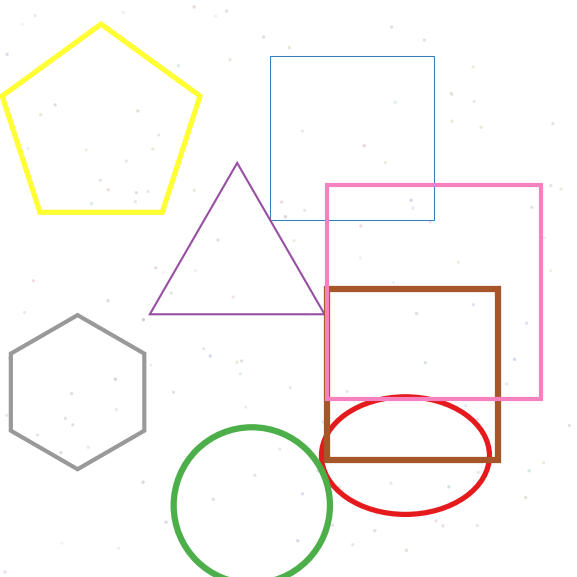[{"shape": "oval", "thickness": 2.5, "radius": 0.73, "center": [0.702, 0.21]}, {"shape": "square", "thickness": 0.5, "radius": 0.71, "center": [0.609, 0.76]}, {"shape": "circle", "thickness": 3, "radius": 0.68, "center": [0.436, 0.124]}, {"shape": "triangle", "thickness": 1, "radius": 0.87, "center": [0.411, 0.542]}, {"shape": "pentagon", "thickness": 2.5, "radius": 0.9, "center": [0.175, 0.777]}, {"shape": "square", "thickness": 3, "radius": 0.74, "center": [0.715, 0.351]}, {"shape": "square", "thickness": 2, "radius": 0.93, "center": [0.751, 0.494]}, {"shape": "hexagon", "thickness": 2, "radius": 0.67, "center": [0.134, 0.32]}]